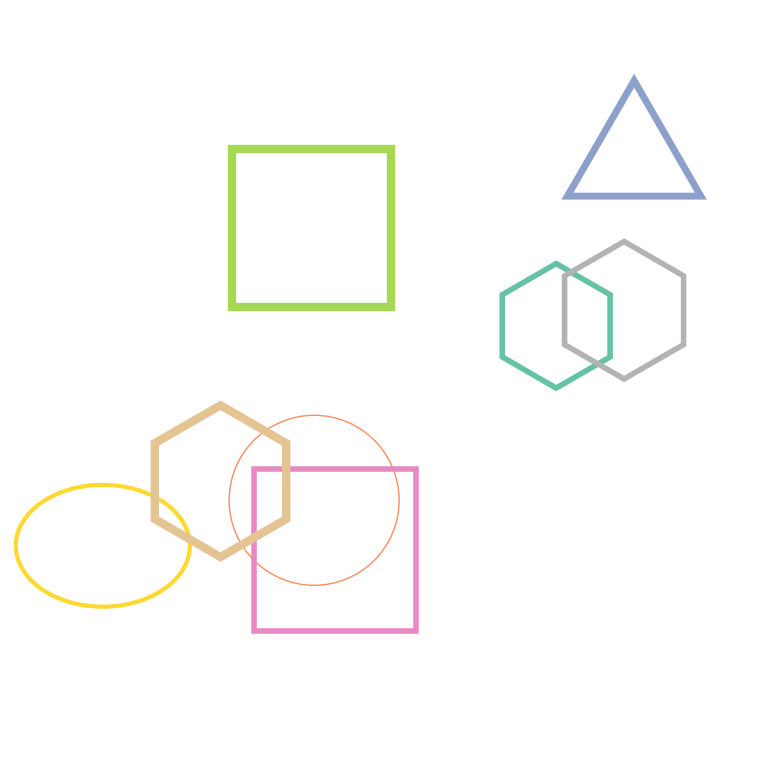[{"shape": "hexagon", "thickness": 2, "radius": 0.4, "center": [0.722, 0.577]}, {"shape": "circle", "thickness": 0.5, "radius": 0.55, "center": [0.408, 0.35]}, {"shape": "triangle", "thickness": 2.5, "radius": 0.5, "center": [0.824, 0.795]}, {"shape": "square", "thickness": 2, "radius": 0.53, "center": [0.435, 0.286]}, {"shape": "square", "thickness": 3, "radius": 0.51, "center": [0.405, 0.704]}, {"shape": "oval", "thickness": 1.5, "radius": 0.57, "center": [0.134, 0.291]}, {"shape": "hexagon", "thickness": 3, "radius": 0.49, "center": [0.286, 0.375]}, {"shape": "hexagon", "thickness": 2, "radius": 0.45, "center": [0.81, 0.597]}]